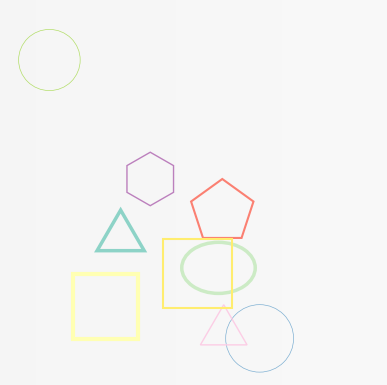[{"shape": "triangle", "thickness": 2.5, "radius": 0.35, "center": [0.311, 0.384]}, {"shape": "square", "thickness": 3, "radius": 0.42, "center": [0.271, 0.205]}, {"shape": "pentagon", "thickness": 1.5, "radius": 0.42, "center": [0.574, 0.45]}, {"shape": "circle", "thickness": 0.5, "radius": 0.44, "center": [0.67, 0.121]}, {"shape": "circle", "thickness": 0.5, "radius": 0.4, "center": [0.127, 0.844]}, {"shape": "triangle", "thickness": 1, "radius": 0.35, "center": [0.577, 0.139]}, {"shape": "hexagon", "thickness": 1, "radius": 0.35, "center": [0.388, 0.535]}, {"shape": "oval", "thickness": 2.5, "radius": 0.47, "center": [0.564, 0.304]}, {"shape": "square", "thickness": 1.5, "radius": 0.45, "center": [0.51, 0.29]}]